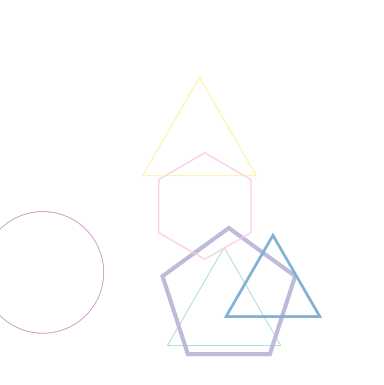[{"shape": "triangle", "thickness": 0.5, "radius": 0.85, "center": [0.582, 0.187]}, {"shape": "pentagon", "thickness": 3, "radius": 0.91, "center": [0.594, 0.227]}, {"shape": "triangle", "thickness": 2, "radius": 0.7, "center": [0.709, 0.248]}, {"shape": "hexagon", "thickness": 1, "radius": 0.69, "center": [0.532, 0.465]}, {"shape": "circle", "thickness": 0.5, "radius": 0.79, "center": [0.111, 0.292]}, {"shape": "triangle", "thickness": 0.5, "radius": 0.85, "center": [0.518, 0.629]}]